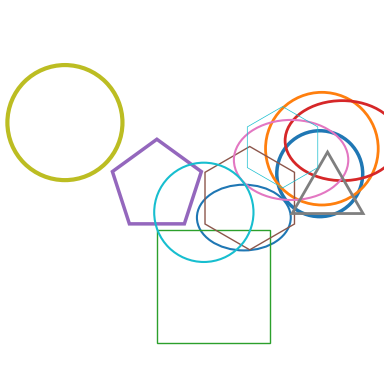[{"shape": "circle", "thickness": 2.5, "radius": 0.56, "center": [0.831, 0.549]}, {"shape": "oval", "thickness": 1.5, "radius": 0.61, "center": [0.633, 0.435]}, {"shape": "circle", "thickness": 2, "radius": 0.73, "center": [0.836, 0.614]}, {"shape": "square", "thickness": 1, "radius": 0.74, "center": [0.554, 0.256]}, {"shape": "oval", "thickness": 2, "radius": 0.74, "center": [0.889, 0.635]}, {"shape": "pentagon", "thickness": 2.5, "radius": 0.61, "center": [0.407, 0.517]}, {"shape": "hexagon", "thickness": 1, "radius": 0.67, "center": [0.649, 0.485]}, {"shape": "oval", "thickness": 1.5, "radius": 0.74, "center": [0.756, 0.585]}, {"shape": "triangle", "thickness": 2, "radius": 0.53, "center": [0.851, 0.499]}, {"shape": "circle", "thickness": 3, "radius": 0.75, "center": [0.169, 0.682]}, {"shape": "hexagon", "thickness": 0.5, "radius": 0.53, "center": [0.734, 0.618]}, {"shape": "circle", "thickness": 1.5, "radius": 0.64, "center": [0.529, 0.448]}]